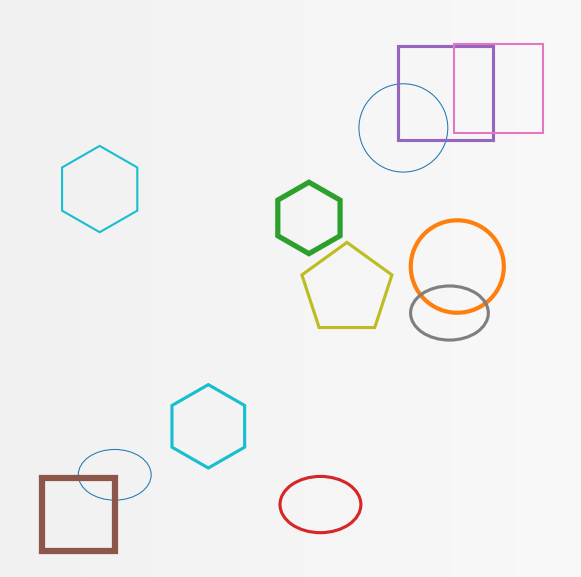[{"shape": "circle", "thickness": 0.5, "radius": 0.38, "center": [0.694, 0.778]}, {"shape": "oval", "thickness": 0.5, "radius": 0.31, "center": [0.197, 0.177]}, {"shape": "circle", "thickness": 2, "radius": 0.4, "center": [0.787, 0.538]}, {"shape": "hexagon", "thickness": 2.5, "radius": 0.31, "center": [0.532, 0.622]}, {"shape": "oval", "thickness": 1.5, "radius": 0.35, "center": [0.551, 0.125]}, {"shape": "square", "thickness": 1.5, "radius": 0.41, "center": [0.766, 0.838]}, {"shape": "square", "thickness": 3, "radius": 0.32, "center": [0.135, 0.108]}, {"shape": "square", "thickness": 1, "radius": 0.38, "center": [0.858, 0.846]}, {"shape": "oval", "thickness": 1.5, "radius": 0.33, "center": [0.773, 0.457]}, {"shape": "pentagon", "thickness": 1.5, "radius": 0.41, "center": [0.597, 0.498]}, {"shape": "hexagon", "thickness": 1, "radius": 0.37, "center": [0.172, 0.672]}, {"shape": "hexagon", "thickness": 1.5, "radius": 0.36, "center": [0.358, 0.261]}]